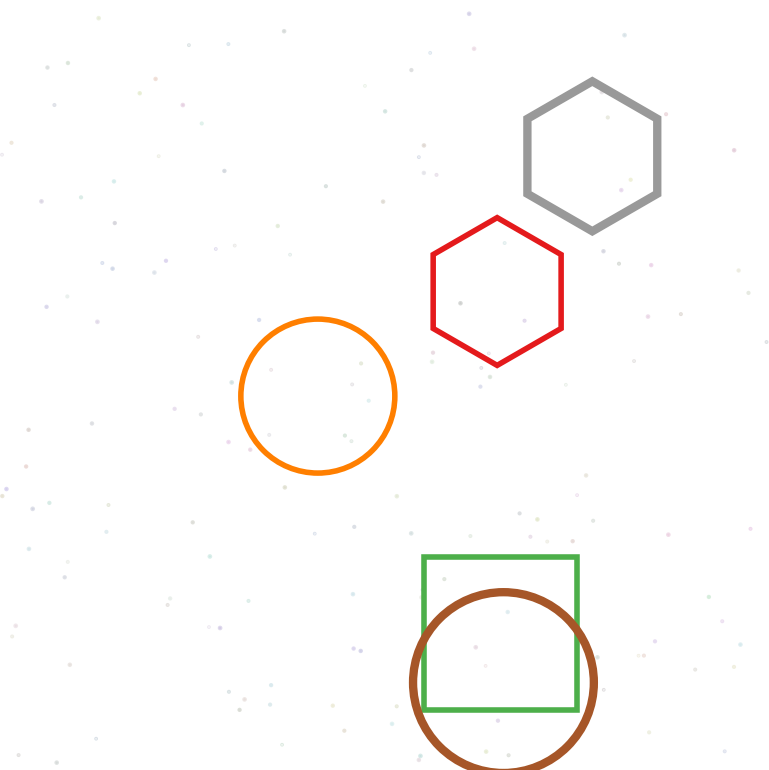[{"shape": "hexagon", "thickness": 2, "radius": 0.48, "center": [0.646, 0.621]}, {"shape": "square", "thickness": 2, "radius": 0.5, "center": [0.65, 0.178]}, {"shape": "circle", "thickness": 2, "radius": 0.5, "center": [0.413, 0.486]}, {"shape": "circle", "thickness": 3, "radius": 0.59, "center": [0.654, 0.114]}, {"shape": "hexagon", "thickness": 3, "radius": 0.49, "center": [0.769, 0.797]}]